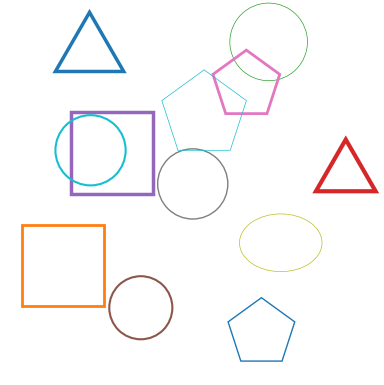[{"shape": "triangle", "thickness": 2.5, "radius": 0.51, "center": [0.233, 0.866]}, {"shape": "pentagon", "thickness": 1, "radius": 0.46, "center": [0.679, 0.136]}, {"shape": "square", "thickness": 2, "radius": 0.53, "center": [0.163, 0.311]}, {"shape": "circle", "thickness": 0.5, "radius": 0.5, "center": [0.698, 0.891]}, {"shape": "triangle", "thickness": 3, "radius": 0.45, "center": [0.898, 0.548]}, {"shape": "square", "thickness": 2.5, "radius": 0.53, "center": [0.292, 0.602]}, {"shape": "circle", "thickness": 1.5, "radius": 0.41, "center": [0.366, 0.201]}, {"shape": "pentagon", "thickness": 2, "radius": 0.46, "center": [0.64, 0.779]}, {"shape": "circle", "thickness": 1, "radius": 0.46, "center": [0.501, 0.522]}, {"shape": "oval", "thickness": 0.5, "radius": 0.54, "center": [0.729, 0.369]}, {"shape": "pentagon", "thickness": 0.5, "radius": 0.58, "center": [0.53, 0.703]}, {"shape": "circle", "thickness": 1.5, "radius": 0.46, "center": [0.235, 0.61]}]